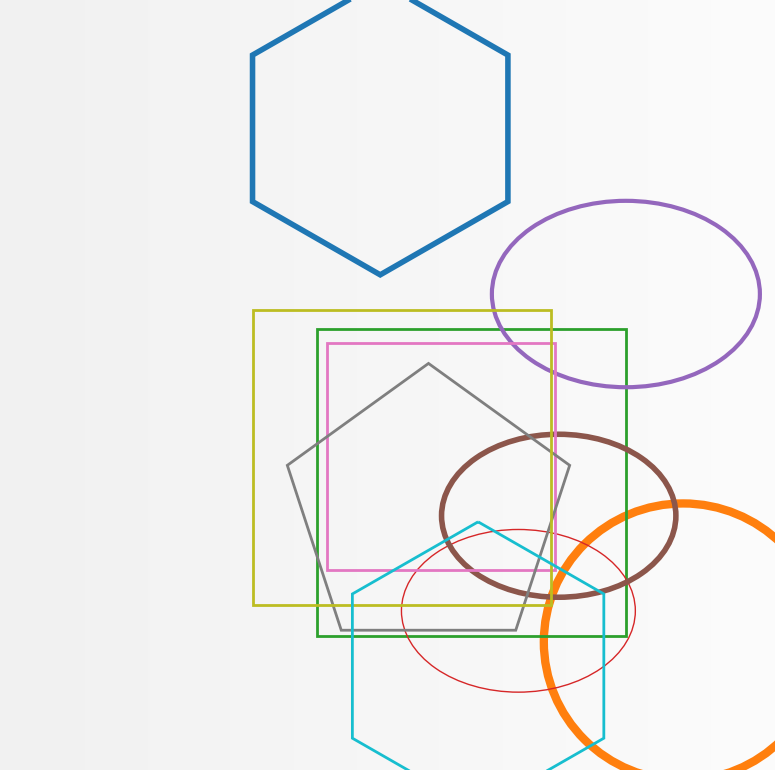[{"shape": "hexagon", "thickness": 2, "radius": 0.95, "center": [0.491, 0.833]}, {"shape": "circle", "thickness": 3, "radius": 0.9, "center": [0.882, 0.166]}, {"shape": "square", "thickness": 1, "radius": 1.0, "center": [0.609, 0.374]}, {"shape": "oval", "thickness": 0.5, "radius": 0.75, "center": [0.669, 0.207]}, {"shape": "oval", "thickness": 1.5, "radius": 0.86, "center": [0.808, 0.618]}, {"shape": "oval", "thickness": 2, "radius": 0.76, "center": [0.721, 0.33]}, {"shape": "square", "thickness": 1, "radius": 0.74, "center": [0.569, 0.407]}, {"shape": "pentagon", "thickness": 1, "radius": 0.96, "center": [0.553, 0.336]}, {"shape": "square", "thickness": 1, "radius": 0.96, "center": [0.518, 0.406]}, {"shape": "hexagon", "thickness": 1, "radius": 0.94, "center": [0.617, 0.135]}]